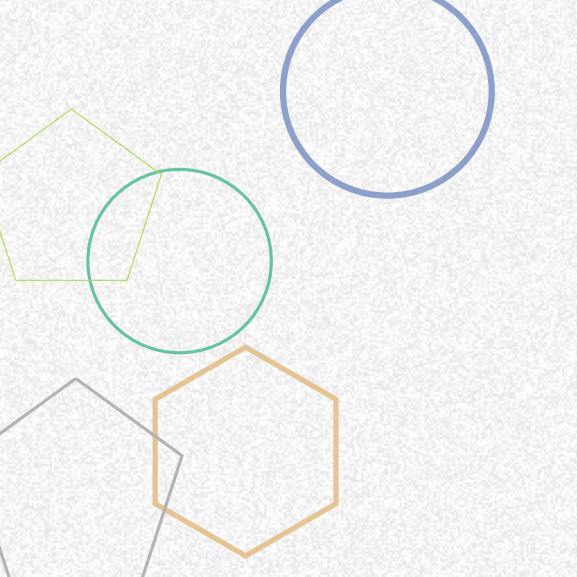[{"shape": "circle", "thickness": 1.5, "radius": 0.79, "center": [0.311, 0.547]}, {"shape": "circle", "thickness": 3, "radius": 0.9, "center": [0.671, 0.841]}, {"shape": "pentagon", "thickness": 0.5, "radius": 0.82, "center": [0.124, 0.646]}, {"shape": "hexagon", "thickness": 2.5, "radius": 0.9, "center": [0.425, 0.217]}, {"shape": "pentagon", "thickness": 1.5, "radius": 0.97, "center": [0.131, 0.15]}]